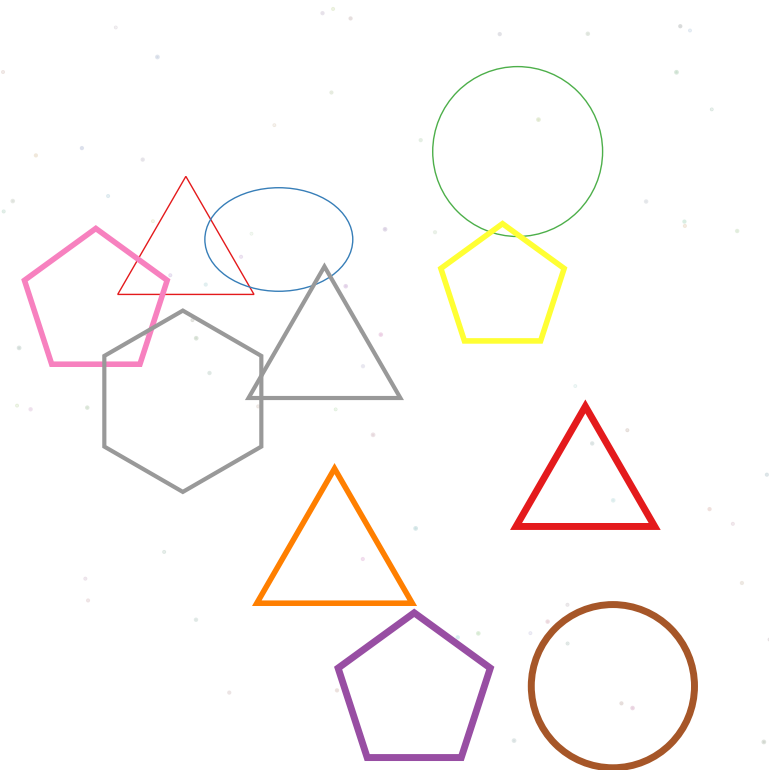[{"shape": "triangle", "thickness": 2.5, "radius": 0.52, "center": [0.76, 0.368]}, {"shape": "triangle", "thickness": 0.5, "radius": 0.51, "center": [0.241, 0.669]}, {"shape": "oval", "thickness": 0.5, "radius": 0.48, "center": [0.362, 0.689]}, {"shape": "circle", "thickness": 0.5, "radius": 0.55, "center": [0.672, 0.803]}, {"shape": "pentagon", "thickness": 2.5, "radius": 0.52, "center": [0.538, 0.1]}, {"shape": "triangle", "thickness": 2, "radius": 0.58, "center": [0.434, 0.275]}, {"shape": "pentagon", "thickness": 2, "radius": 0.42, "center": [0.653, 0.625]}, {"shape": "circle", "thickness": 2.5, "radius": 0.53, "center": [0.796, 0.109]}, {"shape": "pentagon", "thickness": 2, "radius": 0.49, "center": [0.124, 0.606]}, {"shape": "triangle", "thickness": 1.5, "radius": 0.57, "center": [0.421, 0.54]}, {"shape": "hexagon", "thickness": 1.5, "radius": 0.59, "center": [0.237, 0.479]}]